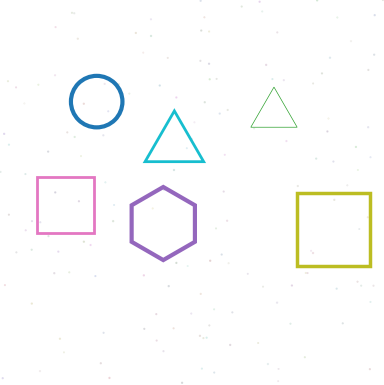[{"shape": "circle", "thickness": 3, "radius": 0.33, "center": [0.251, 0.736]}, {"shape": "triangle", "thickness": 0.5, "radius": 0.35, "center": [0.712, 0.704]}, {"shape": "hexagon", "thickness": 3, "radius": 0.47, "center": [0.424, 0.419]}, {"shape": "square", "thickness": 2, "radius": 0.37, "center": [0.17, 0.467]}, {"shape": "square", "thickness": 2.5, "radius": 0.47, "center": [0.866, 0.405]}, {"shape": "triangle", "thickness": 2, "radius": 0.44, "center": [0.453, 0.624]}]